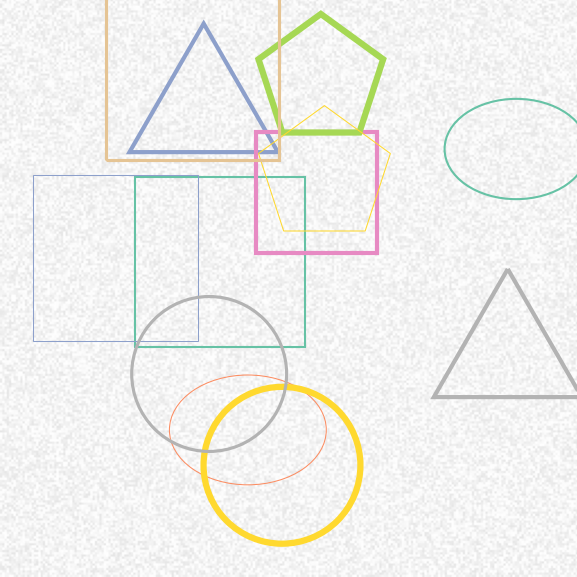[{"shape": "oval", "thickness": 1, "radius": 0.62, "center": [0.894, 0.741]}, {"shape": "square", "thickness": 1, "radius": 0.73, "center": [0.381, 0.546]}, {"shape": "oval", "thickness": 0.5, "radius": 0.68, "center": [0.429, 0.255]}, {"shape": "square", "thickness": 0.5, "radius": 0.72, "center": [0.2, 0.553]}, {"shape": "triangle", "thickness": 2, "radius": 0.74, "center": [0.353, 0.81]}, {"shape": "square", "thickness": 2, "radius": 0.52, "center": [0.548, 0.666]}, {"shape": "pentagon", "thickness": 3, "radius": 0.57, "center": [0.556, 0.861]}, {"shape": "circle", "thickness": 3, "radius": 0.68, "center": [0.488, 0.193]}, {"shape": "pentagon", "thickness": 0.5, "radius": 0.6, "center": [0.562, 0.696]}, {"shape": "square", "thickness": 1.5, "radius": 0.75, "center": [0.333, 0.872]}, {"shape": "triangle", "thickness": 2, "radius": 0.74, "center": [0.879, 0.385]}, {"shape": "circle", "thickness": 1.5, "radius": 0.67, "center": [0.362, 0.352]}]